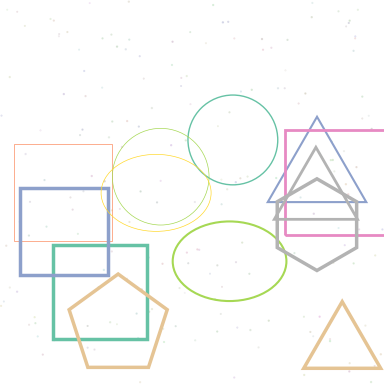[{"shape": "circle", "thickness": 1, "radius": 0.58, "center": [0.605, 0.637]}, {"shape": "square", "thickness": 2.5, "radius": 0.61, "center": [0.26, 0.241]}, {"shape": "square", "thickness": 0.5, "radius": 0.63, "center": [0.164, 0.501]}, {"shape": "square", "thickness": 2.5, "radius": 0.57, "center": [0.167, 0.399]}, {"shape": "triangle", "thickness": 1.5, "radius": 0.74, "center": [0.823, 0.549]}, {"shape": "square", "thickness": 2, "radius": 0.68, "center": [0.878, 0.526]}, {"shape": "oval", "thickness": 1.5, "radius": 0.74, "center": [0.596, 0.321]}, {"shape": "circle", "thickness": 0.5, "radius": 0.63, "center": [0.417, 0.541]}, {"shape": "oval", "thickness": 0.5, "radius": 0.71, "center": [0.405, 0.499]}, {"shape": "pentagon", "thickness": 2.5, "radius": 0.67, "center": [0.307, 0.154]}, {"shape": "triangle", "thickness": 2.5, "radius": 0.58, "center": [0.889, 0.101]}, {"shape": "triangle", "thickness": 2, "radius": 0.62, "center": [0.821, 0.493]}, {"shape": "hexagon", "thickness": 2.5, "radius": 0.6, "center": [0.823, 0.416]}]